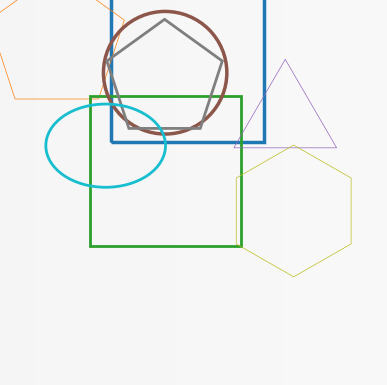[{"shape": "square", "thickness": 2.5, "radius": 0.99, "center": [0.483, 0.828]}, {"shape": "pentagon", "thickness": 0.5, "radius": 0.92, "center": [0.147, 0.891]}, {"shape": "square", "thickness": 2, "radius": 0.97, "center": [0.427, 0.556]}, {"shape": "triangle", "thickness": 0.5, "radius": 0.77, "center": [0.736, 0.693]}, {"shape": "circle", "thickness": 2.5, "radius": 0.8, "center": [0.426, 0.811]}, {"shape": "pentagon", "thickness": 2, "radius": 0.78, "center": [0.425, 0.793]}, {"shape": "hexagon", "thickness": 0.5, "radius": 0.86, "center": [0.758, 0.452]}, {"shape": "oval", "thickness": 2, "radius": 0.77, "center": [0.273, 0.622]}]